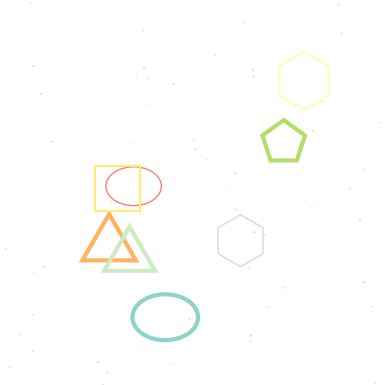[{"shape": "oval", "thickness": 3, "radius": 0.43, "center": [0.429, 0.176]}, {"shape": "hexagon", "thickness": 1.5, "radius": 0.38, "center": [0.79, 0.79]}, {"shape": "oval", "thickness": 1, "radius": 0.36, "center": [0.347, 0.516]}, {"shape": "triangle", "thickness": 3, "radius": 0.4, "center": [0.283, 0.364]}, {"shape": "pentagon", "thickness": 3, "radius": 0.29, "center": [0.737, 0.63]}, {"shape": "hexagon", "thickness": 1, "radius": 0.34, "center": [0.625, 0.375]}, {"shape": "triangle", "thickness": 3, "radius": 0.38, "center": [0.337, 0.335]}, {"shape": "square", "thickness": 1.5, "radius": 0.29, "center": [0.306, 0.51]}]